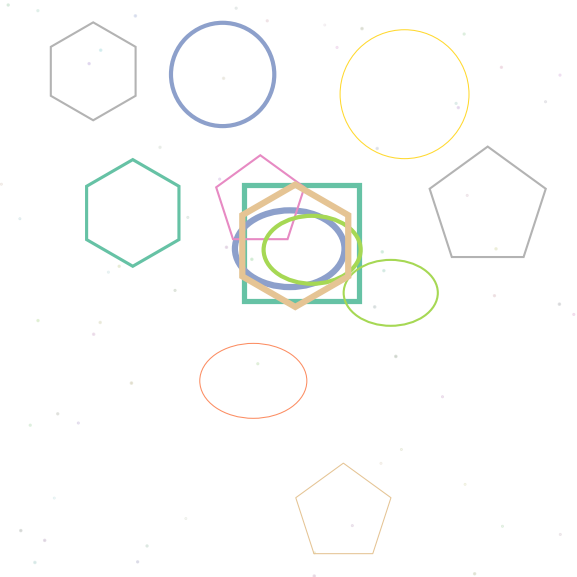[{"shape": "square", "thickness": 2.5, "radius": 0.5, "center": [0.522, 0.578]}, {"shape": "hexagon", "thickness": 1.5, "radius": 0.46, "center": [0.23, 0.63]}, {"shape": "oval", "thickness": 0.5, "radius": 0.46, "center": [0.439, 0.34]}, {"shape": "circle", "thickness": 2, "radius": 0.45, "center": [0.386, 0.87]}, {"shape": "oval", "thickness": 3, "radius": 0.47, "center": [0.502, 0.568]}, {"shape": "pentagon", "thickness": 1, "radius": 0.4, "center": [0.451, 0.65]}, {"shape": "oval", "thickness": 1, "radius": 0.41, "center": [0.677, 0.492]}, {"shape": "oval", "thickness": 2, "radius": 0.42, "center": [0.54, 0.567]}, {"shape": "circle", "thickness": 0.5, "radius": 0.56, "center": [0.701, 0.836]}, {"shape": "hexagon", "thickness": 3, "radius": 0.53, "center": [0.511, 0.574]}, {"shape": "pentagon", "thickness": 0.5, "radius": 0.43, "center": [0.595, 0.111]}, {"shape": "hexagon", "thickness": 1, "radius": 0.42, "center": [0.161, 0.876]}, {"shape": "pentagon", "thickness": 1, "radius": 0.53, "center": [0.845, 0.64]}]